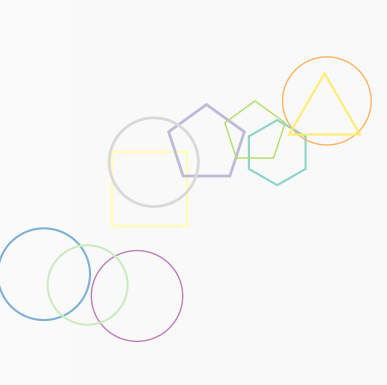[{"shape": "hexagon", "thickness": 1.5, "radius": 0.42, "center": [0.715, 0.604]}, {"shape": "square", "thickness": 1.5, "radius": 0.48, "center": [0.385, 0.51]}, {"shape": "pentagon", "thickness": 2, "radius": 0.51, "center": [0.533, 0.626]}, {"shape": "circle", "thickness": 1.5, "radius": 0.6, "center": [0.113, 0.288]}, {"shape": "circle", "thickness": 1, "radius": 0.57, "center": [0.844, 0.738]}, {"shape": "pentagon", "thickness": 1, "radius": 0.41, "center": [0.658, 0.656]}, {"shape": "circle", "thickness": 2, "radius": 0.58, "center": [0.397, 0.579]}, {"shape": "circle", "thickness": 1, "radius": 0.59, "center": [0.354, 0.231]}, {"shape": "circle", "thickness": 1.5, "radius": 0.52, "center": [0.226, 0.26]}, {"shape": "triangle", "thickness": 1.5, "radius": 0.53, "center": [0.837, 0.703]}]